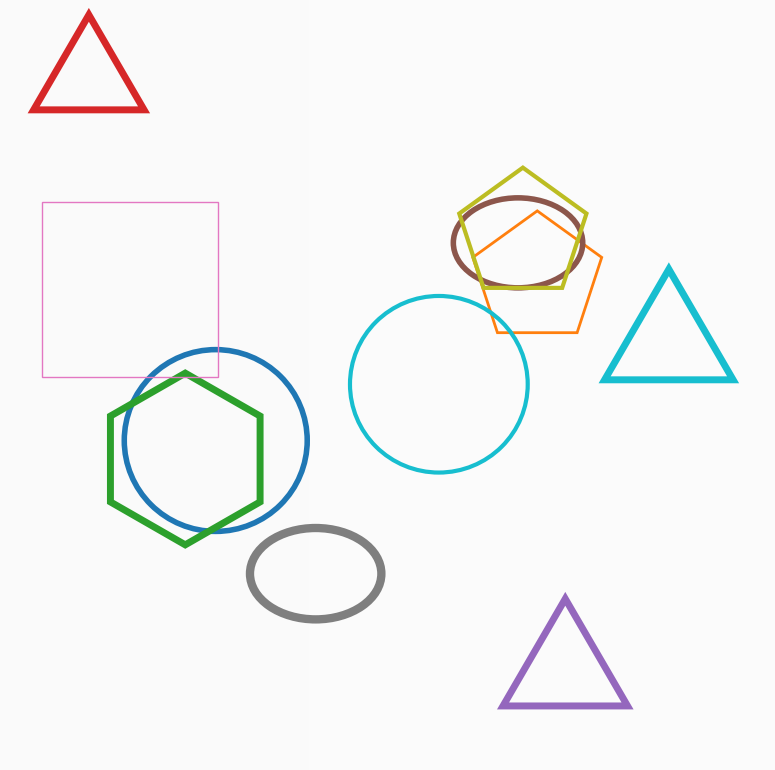[{"shape": "circle", "thickness": 2, "radius": 0.59, "center": [0.278, 0.428]}, {"shape": "pentagon", "thickness": 1, "radius": 0.44, "center": [0.693, 0.639]}, {"shape": "hexagon", "thickness": 2.5, "radius": 0.56, "center": [0.239, 0.404]}, {"shape": "triangle", "thickness": 2.5, "radius": 0.41, "center": [0.115, 0.898]}, {"shape": "triangle", "thickness": 2.5, "radius": 0.46, "center": [0.729, 0.13]}, {"shape": "oval", "thickness": 2, "radius": 0.42, "center": [0.668, 0.685]}, {"shape": "square", "thickness": 0.5, "radius": 0.57, "center": [0.168, 0.624]}, {"shape": "oval", "thickness": 3, "radius": 0.42, "center": [0.407, 0.255]}, {"shape": "pentagon", "thickness": 1.5, "radius": 0.43, "center": [0.675, 0.696]}, {"shape": "circle", "thickness": 1.5, "radius": 0.57, "center": [0.566, 0.501]}, {"shape": "triangle", "thickness": 2.5, "radius": 0.48, "center": [0.863, 0.555]}]